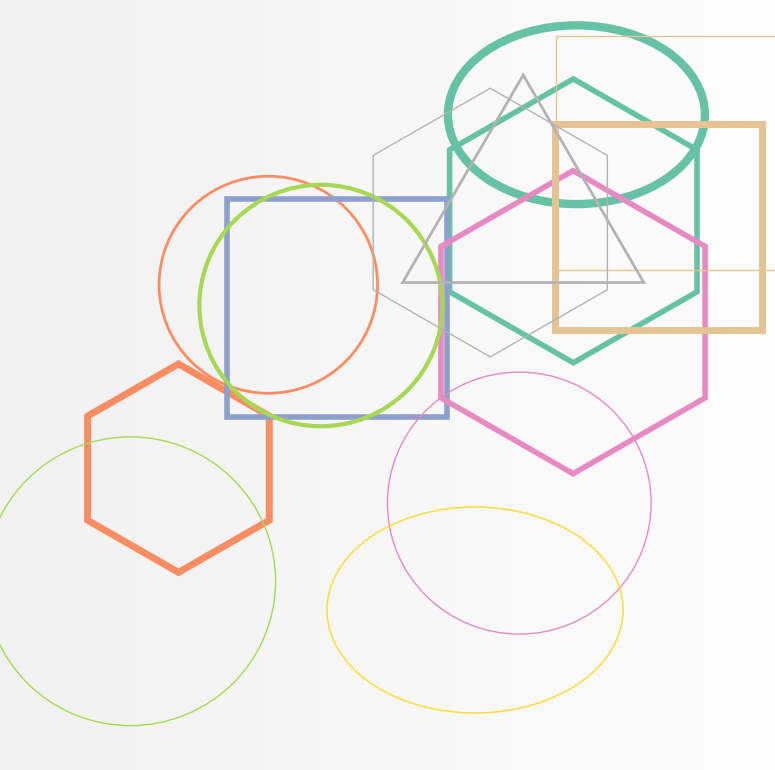[{"shape": "oval", "thickness": 3, "radius": 0.83, "center": [0.744, 0.851]}, {"shape": "hexagon", "thickness": 2, "radius": 0.92, "center": [0.74, 0.713]}, {"shape": "hexagon", "thickness": 2.5, "radius": 0.68, "center": [0.23, 0.392]}, {"shape": "circle", "thickness": 1, "radius": 0.7, "center": [0.346, 0.63]}, {"shape": "square", "thickness": 2, "radius": 0.71, "center": [0.435, 0.6]}, {"shape": "circle", "thickness": 0.5, "radius": 0.85, "center": [0.67, 0.347]}, {"shape": "hexagon", "thickness": 2, "radius": 0.98, "center": [0.739, 0.582]}, {"shape": "circle", "thickness": 0.5, "radius": 0.94, "center": [0.168, 0.245]}, {"shape": "circle", "thickness": 1.5, "radius": 0.78, "center": [0.414, 0.603]}, {"shape": "oval", "thickness": 0.5, "radius": 0.96, "center": [0.613, 0.208]}, {"shape": "square", "thickness": 0.5, "radius": 0.76, "center": [0.87, 0.801]}, {"shape": "square", "thickness": 2.5, "radius": 0.67, "center": [0.85, 0.705]}, {"shape": "hexagon", "thickness": 0.5, "radius": 0.87, "center": [0.633, 0.711]}, {"shape": "triangle", "thickness": 1, "radius": 0.9, "center": [0.675, 0.723]}]